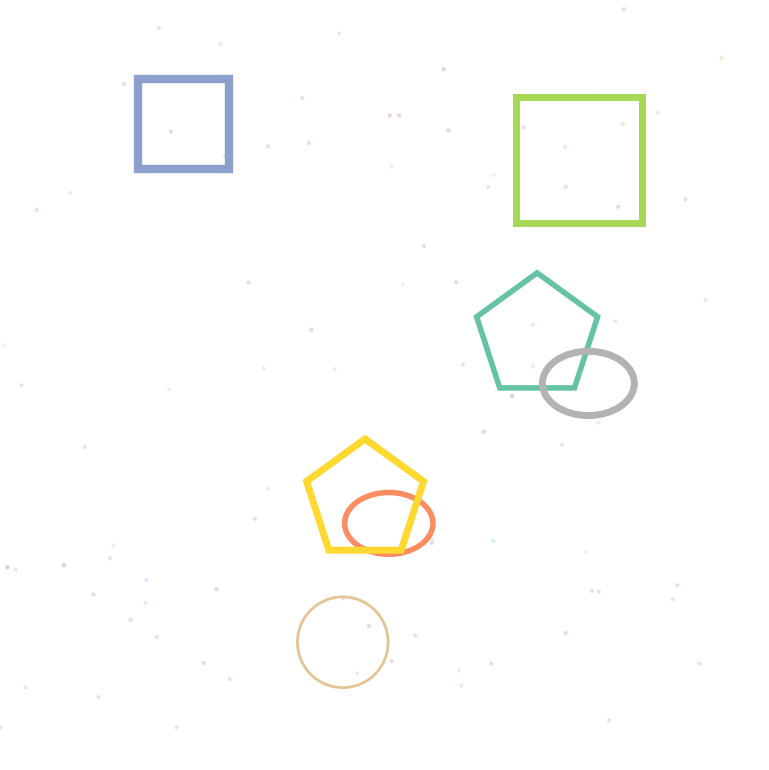[{"shape": "pentagon", "thickness": 2, "radius": 0.41, "center": [0.698, 0.563]}, {"shape": "oval", "thickness": 2, "radius": 0.29, "center": [0.505, 0.32]}, {"shape": "square", "thickness": 3, "radius": 0.29, "center": [0.238, 0.839]}, {"shape": "square", "thickness": 2.5, "radius": 0.41, "center": [0.752, 0.792]}, {"shape": "pentagon", "thickness": 2.5, "radius": 0.4, "center": [0.474, 0.35]}, {"shape": "circle", "thickness": 1, "radius": 0.29, "center": [0.445, 0.166]}, {"shape": "oval", "thickness": 2.5, "radius": 0.3, "center": [0.764, 0.502]}]